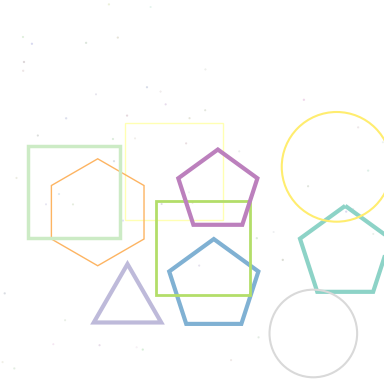[{"shape": "pentagon", "thickness": 3, "radius": 0.62, "center": [0.897, 0.342]}, {"shape": "square", "thickness": 1, "radius": 0.63, "center": [0.453, 0.554]}, {"shape": "triangle", "thickness": 3, "radius": 0.51, "center": [0.331, 0.213]}, {"shape": "pentagon", "thickness": 3, "radius": 0.61, "center": [0.555, 0.257]}, {"shape": "hexagon", "thickness": 1, "radius": 0.69, "center": [0.254, 0.449]}, {"shape": "square", "thickness": 2, "radius": 0.61, "center": [0.527, 0.355]}, {"shape": "circle", "thickness": 1.5, "radius": 0.57, "center": [0.814, 0.134]}, {"shape": "pentagon", "thickness": 3, "radius": 0.54, "center": [0.566, 0.504]}, {"shape": "square", "thickness": 2.5, "radius": 0.6, "center": [0.193, 0.502]}, {"shape": "circle", "thickness": 1.5, "radius": 0.71, "center": [0.874, 0.567]}]